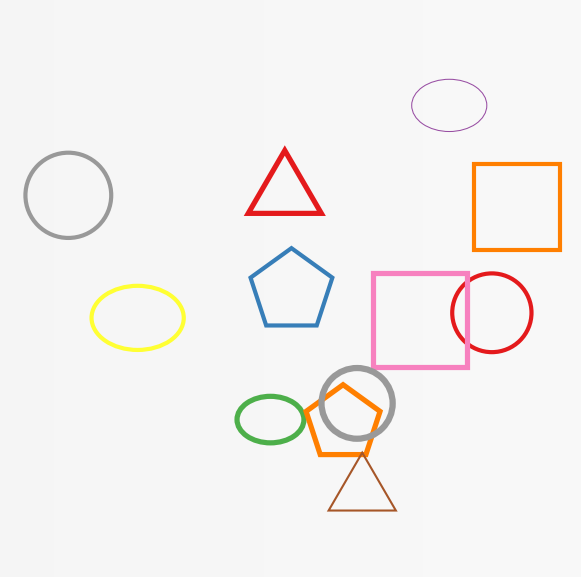[{"shape": "circle", "thickness": 2, "radius": 0.34, "center": [0.846, 0.458]}, {"shape": "triangle", "thickness": 2.5, "radius": 0.36, "center": [0.49, 0.666]}, {"shape": "pentagon", "thickness": 2, "radius": 0.37, "center": [0.501, 0.495]}, {"shape": "oval", "thickness": 2.5, "radius": 0.29, "center": [0.465, 0.273]}, {"shape": "oval", "thickness": 0.5, "radius": 0.32, "center": [0.773, 0.817]}, {"shape": "square", "thickness": 2, "radius": 0.37, "center": [0.89, 0.64]}, {"shape": "pentagon", "thickness": 2.5, "radius": 0.33, "center": [0.59, 0.266]}, {"shape": "oval", "thickness": 2, "radius": 0.4, "center": [0.237, 0.449]}, {"shape": "triangle", "thickness": 1, "radius": 0.33, "center": [0.623, 0.148]}, {"shape": "square", "thickness": 2.5, "radius": 0.41, "center": [0.722, 0.445]}, {"shape": "circle", "thickness": 3, "radius": 0.31, "center": [0.614, 0.301]}, {"shape": "circle", "thickness": 2, "radius": 0.37, "center": [0.118, 0.661]}]